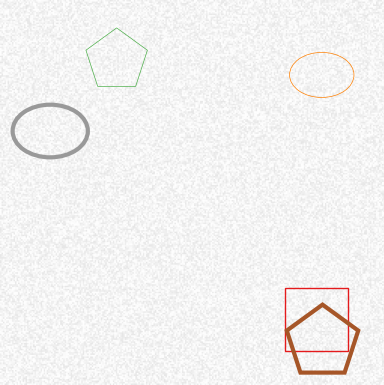[{"shape": "square", "thickness": 1, "radius": 0.41, "center": [0.822, 0.171]}, {"shape": "pentagon", "thickness": 0.5, "radius": 0.42, "center": [0.303, 0.844]}, {"shape": "oval", "thickness": 0.5, "radius": 0.42, "center": [0.836, 0.805]}, {"shape": "pentagon", "thickness": 3, "radius": 0.49, "center": [0.838, 0.111]}, {"shape": "oval", "thickness": 3, "radius": 0.49, "center": [0.13, 0.66]}]